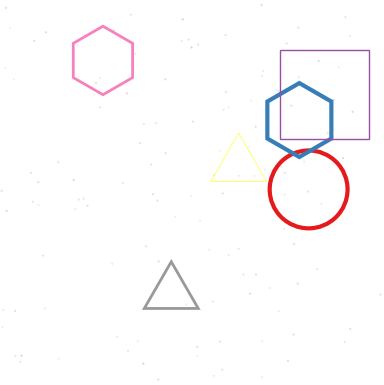[{"shape": "circle", "thickness": 3, "radius": 0.51, "center": [0.802, 0.508]}, {"shape": "hexagon", "thickness": 3, "radius": 0.48, "center": [0.778, 0.688]}, {"shape": "square", "thickness": 1, "radius": 0.57, "center": [0.843, 0.755]}, {"shape": "triangle", "thickness": 0.5, "radius": 0.42, "center": [0.62, 0.57]}, {"shape": "hexagon", "thickness": 2, "radius": 0.44, "center": [0.267, 0.843]}, {"shape": "triangle", "thickness": 2, "radius": 0.4, "center": [0.445, 0.239]}]